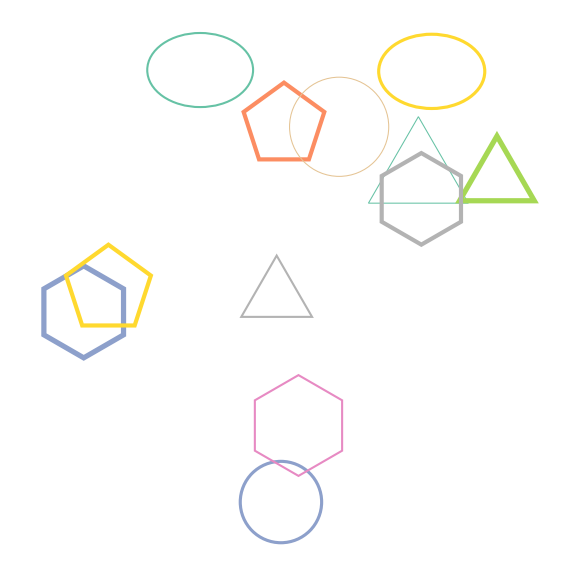[{"shape": "oval", "thickness": 1, "radius": 0.46, "center": [0.347, 0.878]}, {"shape": "triangle", "thickness": 0.5, "radius": 0.5, "center": [0.724, 0.697]}, {"shape": "pentagon", "thickness": 2, "radius": 0.37, "center": [0.492, 0.783]}, {"shape": "circle", "thickness": 1.5, "radius": 0.35, "center": [0.486, 0.13]}, {"shape": "hexagon", "thickness": 2.5, "radius": 0.4, "center": [0.145, 0.459]}, {"shape": "hexagon", "thickness": 1, "radius": 0.44, "center": [0.517, 0.262]}, {"shape": "triangle", "thickness": 2.5, "radius": 0.37, "center": [0.861, 0.689]}, {"shape": "pentagon", "thickness": 2, "radius": 0.39, "center": [0.188, 0.498]}, {"shape": "oval", "thickness": 1.5, "radius": 0.46, "center": [0.748, 0.876]}, {"shape": "circle", "thickness": 0.5, "radius": 0.43, "center": [0.587, 0.78]}, {"shape": "hexagon", "thickness": 2, "radius": 0.4, "center": [0.73, 0.655]}, {"shape": "triangle", "thickness": 1, "radius": 0.35, "center": [0.479, 0.486]}]